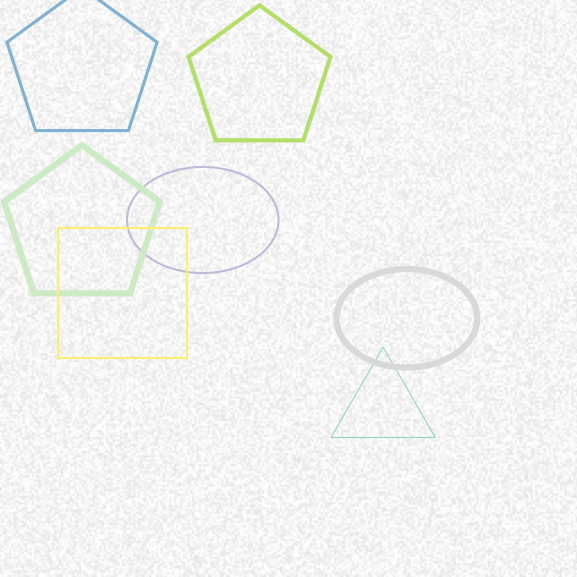[{"shape": "triangle", "thickness": 0.5, "radius": 0.52, "center": [0.663, 0.294]}, {"shape": "oval", "thickness": 1, "radius": 0.66, "center": [0.351, 0.618]}, {"shape": "pentagon", "thickness": 1.5, "radius": 0.68, "center": [0.142, 0.884]}, {"shape": "pentagon", "thickness": 2, "radius": 0.65, "center": [0.449, 0.861]}, {"shape": "oval", "thickness": 3, "radius": 0.61, "center": [0.705, 0.448]}, {"shape": "pentagon", "thickness": 3, "radius": 0.71, "center": [0.142, 0.606]}, {"shape": "square", "thickness": 1, "radius": 0.56, "center": [0.212, 0.491]}]